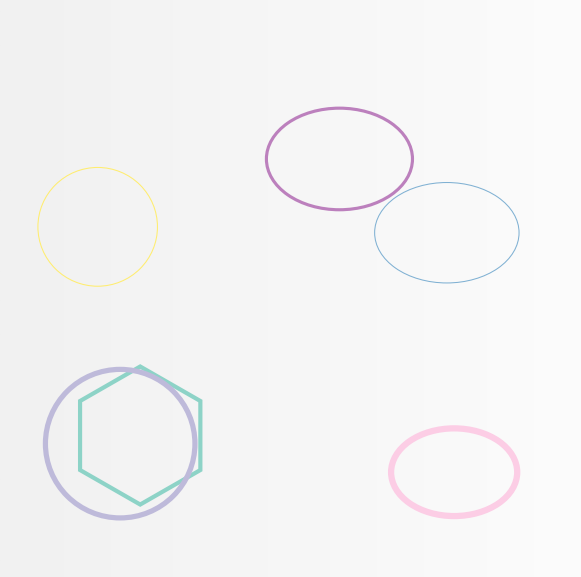[{"shape": "hexagon", "thickness": 2, "radius": 0.6, "center": [0.241, 0.245]}, {"shape": "circle", "thickness": 2.5, "radius": 0.64, "center": [0.207, 0.231]}, {"shape": "oval", "thickness": 0.5, "radius": 0.62, "center": [0.769, 0.596]}, {"shape": "oval", "thickness": 3, "radius": 0.54, "center": [0.781, 0.181]}, {"shape": "oval", "thickness": 1.5, "radius": 0.63, "center": [0.584, 0.724]}, {"shape": "circle", "thickness": 0.5, "radius": 0.51, "center": [0.168, 0.606]}]